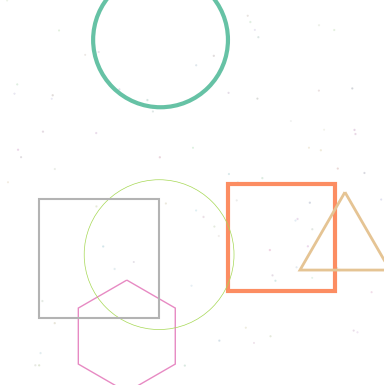[{"shape": "circle", "thickness": 3, "radius": 0.88, "center": [0.417, 0.897]}, {"shape": "square", "thickness": 3, "radius": 0.7, "center": [0.731, 0.383]}, {"shape": "hexagon", "thickness": 1, "radius": 0.73, "center": [0.329, 0.127]}, {"shape": "circle", "thickness": 0.5, "radius": 0.97, "center": [0.413, 0.339]}, {"shape": "triangle", "thickness": 2, "radius": 0.67, "center": [0.896, 0.366]}, {"shape": "square", "thickness": 1.5, "radius": 0.78, "center": [0.256, 0.329]}]